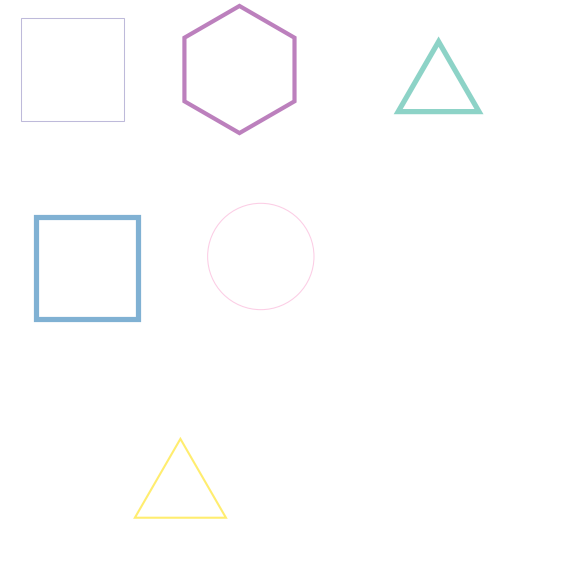[{"shape": "triangle", "thickness": 2.5, "radius": 0.4, "center": [0.759, 0.846]}, {"shape": "square", "thickness": 0.5, "radius": 0.45, "center": [0.126, 0.879]}, {"shape": "square", "thickness": 2.5, "radius": 0.44, "center": [0.151, 0.536]}, {"shape": "circle", "thickness": 0.5, "radius": 0.46, "center": [0.452, 0.555]}, {"shape": "hexagon", "thickness": 2, "radius": 0.55, "center": [0.415, 0.879]}, {"shape": "triangle", "thickness": 1, "radius": 0.46, "center": [0.312, 0.148]}]